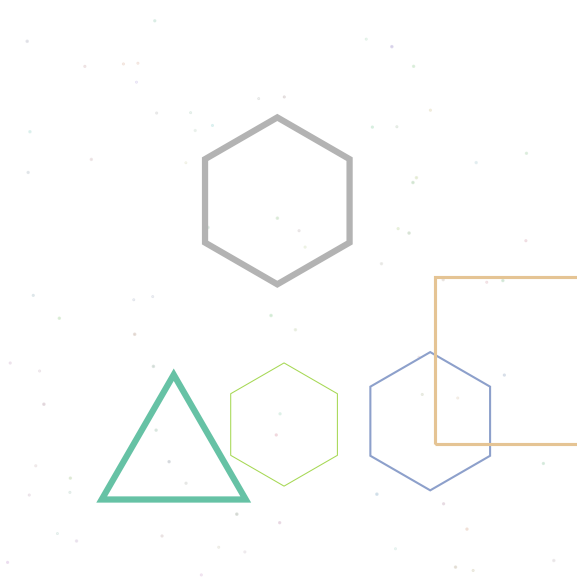[{"shape": "triangle", "thickness": 3, "radius": 0.72, "center": [0.301, 0.206]}, {"shape": "hexagon", "thickness": 1, "radius": 0.6, "center": [0.745, 0.27]}, {"shape": "hexagon", "thickness": 0.5, "radius": 0.53, "center": [0.492, 0.264]}, {"shape": "square", "thickness": 1.5, "radius": 0.72, "center": [0.897, 0.375]}, {"shape": "hexagon", "thickness": 3, "radius": 0.72, "center": [0.48, 0.651]}]